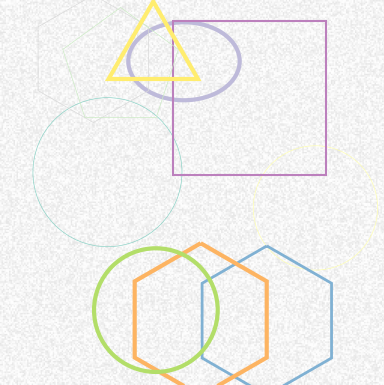[{"shape": "circle", "thickness": 0.5, "radius": 0.97, "center": [0.279, 0.553]}, {"shape": "circle", "thickness": 0.5, "radius": 0.81, "center": [0.819, 0.46]}, {"shape": "oval", "thickness": 3, "radius": 0.72, "center": [0.478, 0.841]}, {"shape": "hexagon", "thickness": 2, "radius": 0.97, "center": [0.693, 0.167]}, {"shape": "hexagon", "thickness": 3, "radius": 0.99, "center": [0.521, 0.17]}, {"shape": "circle", "thickness": 3, "radius": 0.8, "center": [0.405, 0.195]}, {"shape": "hexagon", "thickness": 0.5, "radius": 0.83, "center": [0.242, 0.847]}, {"shape": "square", "thickness": 1.5, "radius": 1.0, "center": [0.649, 0.746]}, {"shape": "pentagon", "thickness": 0.5, "radius": 0.79, "center": [0.313, 0.823]}, {"shape": "triangle", "thickness": 3, "radius": 0.67, "center": [0.398, 0.862]}]